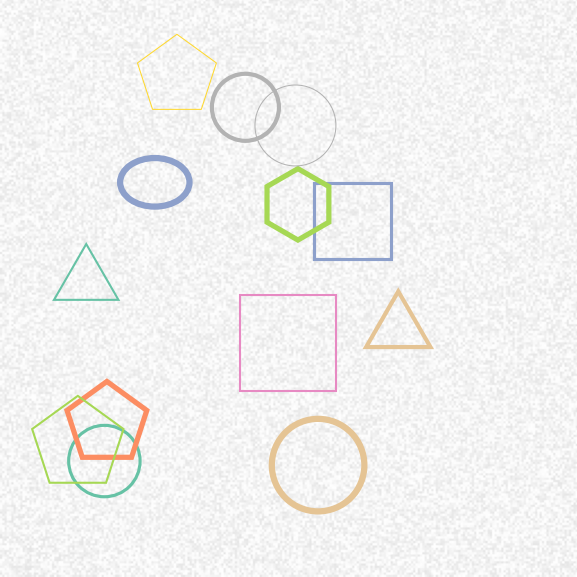[{"shape": "triangle", "thickness": 1, "radius": 0.32, "center": [0.149, 0.512]}, {"shape": "circle", "thickness": 1.5, "radius": 0.31, "center": [0.181, 0.201]}, {"shape": "pentagon", "thickness": 2.5, "radius": 0.36, "center": [0.185, 0.266]}, {"shape": "oval", "thickness": 3, "radius": 0.3, "center": [0.268, 0.683]}, {"shape": "square", "thickness": 1.5, "radius": 0.33, "center": [0.61, 0.617]}, {"shape": "square", "thickness": 1, "radius": 0.42, "center": [0.499, 0.406]}, {"shape": "pentagon", "thickness": 1, "radius": 0.42, "center": [0.135, 0.23]}, {"shape": "hexagon", "thickness": 2.5, "radius": 0.31, "center": [0.516, 0.645]}, {"shape": "pentagon", "thickness": 0.5, "radius": 0.36, "center": [0.306, 0.868]}, {"shape": "triangle", "thickness": 2, "radius": 0.32, "center": [0.69, 0.43]}, {"shape": "circle", "thickness": 3, "radius": 0.4, "center": [0.551, 0.194]}, {"shape": "circle", "thickness": 2, "radius": 0.29, "center": [0.425, 0.813]}, {"shape": "circle", "thickness": 0.5, "radius": 0.35, "center": [0.512, 0.782]}]